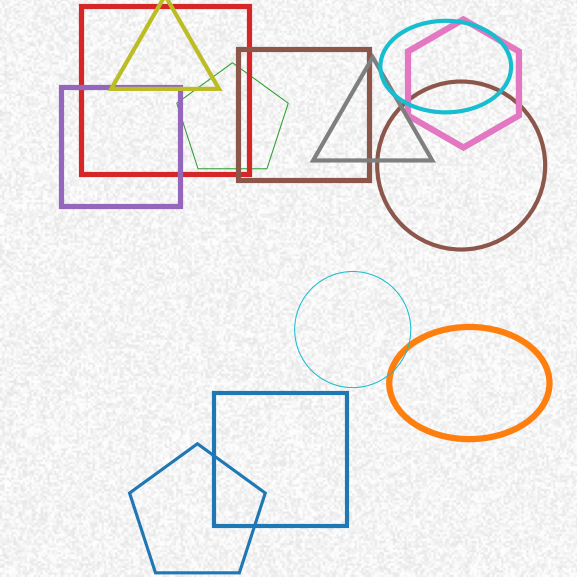[{"shape": "pentagon", "thickness": 1.5, "radius": 0.62, "center": [0.342, 0.107]}, {"shape": "square", "thickness": 2, "radius": 0.58, "center": [0.486, 0.203]}, {"shape": "oval", "thickness": 3, "radius": 0.69, "center": [0.813, 0.336]}, {"shape": "pentagon", "thickness": 0.5, "radius": 0.51, "center": [0.403, 0.789]}, {"shape": "square", "thickness": 2.5, "radius": 0.73, "center": [0.286, 0.843]}, {"shape": "square", "thickness": 2.5, "radius": 0.52, "center": [0.208, 0.745]}, {"shape": "square", "thickness": 2.5, "radius": 0.57, "center": [0.525, 0.801]}, {"shape": "circle", "thickness": 2, "radius": 0.73, "center": [0.799, 0.713]}, {"shape": "hexagon", "thickness": 3, "radius": 0.55, "center": [0.803, 0.855]}, {"shape": "triangle", "thickness": 2, "radius": 0.6, "center": [0.645, 0.781]}, {"shape": "triangle", "thickness": 2, "radius": 0.54, "center": [0.286, 0.899]}, {"shape": "circle", "thickness": 0.5, "radius": 0.5, "center": [0.611, 0.428]}, {"shape": "oval", "thickness": 2, "radius": 0.57, "center": [0.772, 0.884]}]